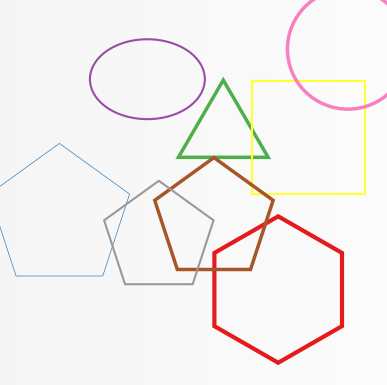[{"shape": "hexagon", "thickness": 3, "radius": 0.95, "center": [0.718, 0.248]}, {"shape": "pentagon", "thickness": 0.5, "radius": 0.95, "center": [0.153, 0.437]}, {"shape": "triangle", "thickness": 2.5, "radius": 0.67, "center": [0.576, 0.658]}, {"shape": "oval", "thickness": 1.5, "radius": 0.74, "center": [0.38, 0.794]}, {"shape": "square", "thickness": 1.5, "radius": 0.73, "center": [0.796, 0.643]}, {"shape": "pentagon", "thickness": 2.5, "radius": 0.8, "center": [0.552, 0.43]}, {"shape": "circle", "thickness": 2.5, "radius": 0.78, "center": [0.898, 0.873]}, {"shape": "pentagon", "thickness": 1.5, "radius": 0.74, "center": [0.41, 0.382]}]